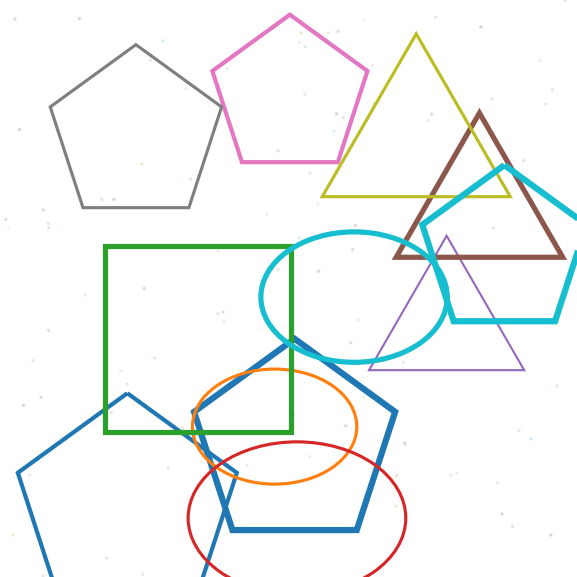[{"shape": "pentagon", "thickness": 3, "radius": 0.92, "center": [0.51, 0.229]}, {"shape": "pentagon", "thickness": 2, "radius": 1.0, "center": [0.22, 0.119]}, {"shape": "oval", "thickness": 1.5, "radius": 0.71, "center": [0.476, 0.26]}, {"shape": "square", "thickness": 2.5, "radius": 0.8, "center": [0.343, 0.412]}, {"shape": "oval", "thickness": 1.5, "radius": 0.94, "center": [0.514, 0.102]}, {"shape": "triangle", "thickness": 1, "radius": 0.78, "center": [0.773, 0.436]}, {"shape": "triangle", "thickness": 2.5, "radius": 0.83, "center": [0.83, 0.637]}, {"shape": "pentagon", "thickness": 2, "radius": 0.71, "center": [0.502, 0.833]}, {"shape": "pentagon", "thickness": 1.5, "radius": 0.78, "center": [0.235, 0.766]}, {"shape": "triangle", "thickness": 1.5, "radius": 0.94, "center": [0.721, 0.753]}, {"shape": "oval", "thickness": 2.5, "radius": 0.81, "center": [0.613, 0.485]}, {"shape": "pentagon", "thickness": 3, "radius": 0.75, "center": [0.873, 0.564]}]